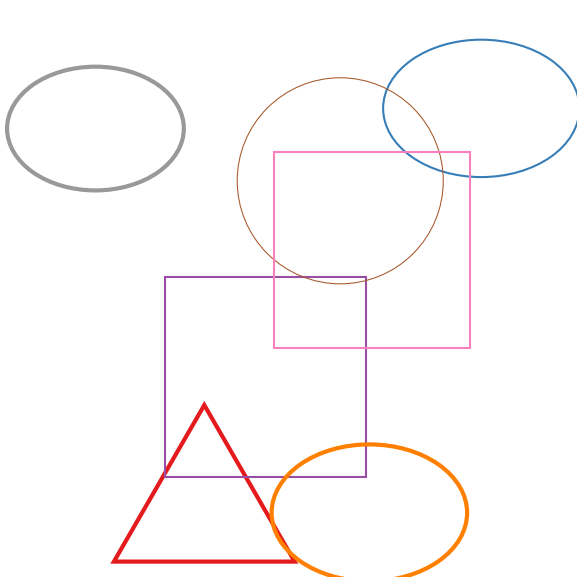[{"shape": "triangle", "thickness": 2, "radius": 0.9, "center": [0.354, 0.117]}, {"shape": "oval", "thickness": 1, "radius": 0.85, "center": [0.833, 0.811]}, {"shape": "square", "thickness": 1, "radius": 0.87, "center": [0.459, 0.346]}, {"shape": "oval", "thickness": 2, "radius": 0.85, "center": [0.64, 0.111]}, {"shape": "circle", "thickness": 0.5, "radius": 0.89, "center": [0.589, 0.686]}, {"shape": "square", "thickness": 1, "radius": 0.85, "center": [0.644, 0.566]}, {"shape": "oval", "thickness": 2, "radius": 0.77, "center": [0.165, 0.777]}]